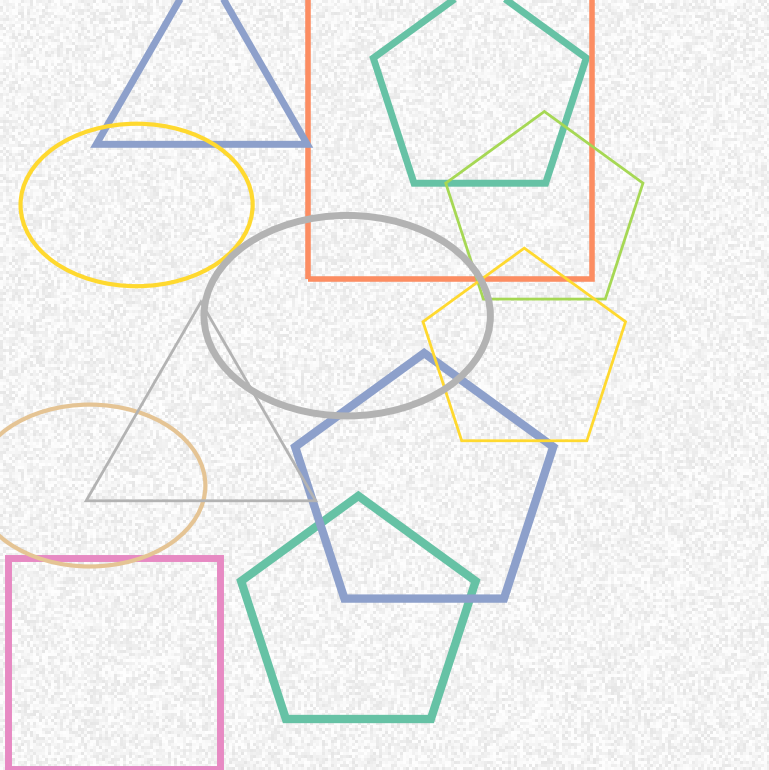[{"shape": "pentagon", "thickness": 3, "radius": 0.8, "center": [0.465, 0.196]}, {"shape": "pentagon", "thickness": 2.5, "radius": 0.73, "center": [0.623, 0.88]}, {"shape": "square", "thickness": 2, "radius": 0.92, "center": [0.584, 0.822]}, {"shape": "pentagon", "thickness": 3, "radius": 0.88, "center": [0.551, 0.365]}, {"shape": "triangle", "thickness": 2.5, "radius": 0.79, "center": [0.262, 0.892]}, {"shape": "square", "thickness": 2.5, "radius": 0.69, "center": [0.148, 0.138]}, {"shape": "pentagon", "thickness": 1, "radius": 0.67, "center": [0.707, 0.721]}, {"shape": "pentagon", "thickness": 1, "radius": 0.69, "center": [0.681, 0.539]}, {"shape": "oval", "thickness": 1.5, "radius": 0.75, "center": [0.177, 0.734]}, {"shape": "oval", "thickness": 1.5, "radius": 0.75, "center": [0.117, 0.369]}, {"shape": "triangle", "thickness": 1, "radius": 0.86, "center": [0.261, 0.436]}, {"shape": "oval", "thickness": 2.5, "radius": 0.93, "center": [0.451, 0.59]}]